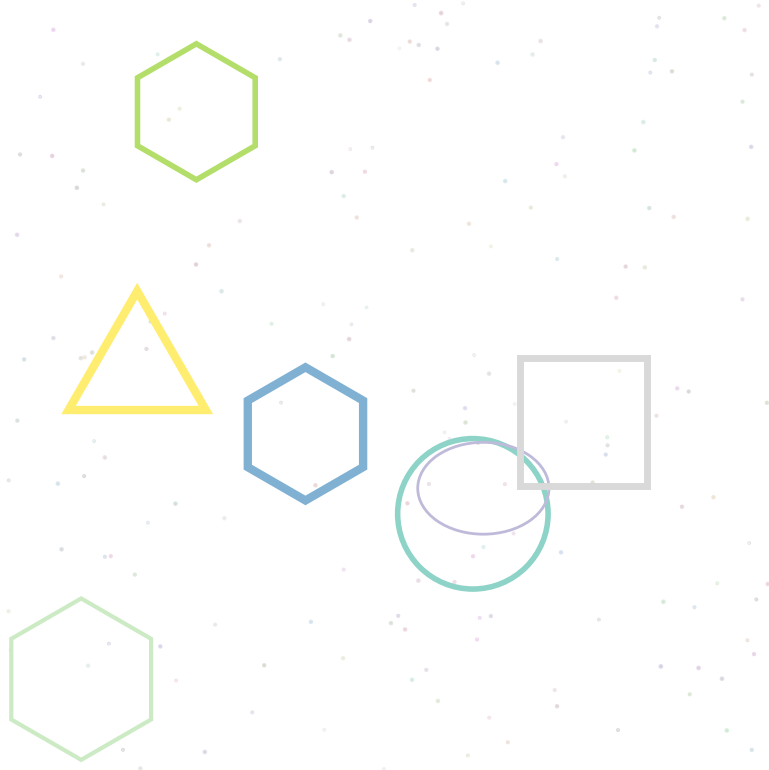[{"shape": "circle", "thickness": 2, "radius": 0.49, "center": [0.614, 0.333]}, {"shape": "oval", "thickness": 1, "radius": 0.43, "center": [0.628, 0.366]}, {"shape": "hexagon", "thickness": 3, "radius": 0.43, "center": [0.397, 0.437]}, {"shape": "hexagon", "thickness": 2, "radius": 0.44, "center": [0.255, 0.855]}, {"shape": "square", "thickness": 2.5, "radius": 0.41, "center": [0.758, 0.452]}, {"shape": "hexagon", "thickness": 1.5, "radius": 0.52, "center": [0.105, 0.118]}, {"shape": "triangle", "thickness": 3, "radius": 0.51, "center": [0.178, 0.519]}]